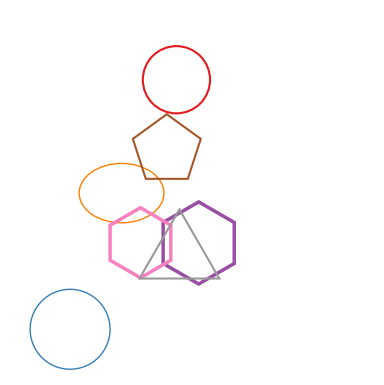[{"shape": "circle", "thickness": 1.5, "radius": 0.44, "center": [0.458, 0.793]}, {"shape": "circle", "thickness": 1, "radius": 0.52, "center": [0.182, 0.145]}, {"shape": "hexagon", "thickness": 2.5, "radius": 0.53, "center": [0.516, 0.369]}, {"shape": "oval", "thickness": 1, "radius": 0.55, "center": [0.316, 0.498]}, {"shape": "pentagon", "thickness": 1.5, "radius": 0.46, "center": [0.433, 0.611]}, {"shape": "hexagon", "thickness": 2.5, "radius": 0.46, "center": [0.365, 0.369]}, {"shape": "triangle", "thickness": 1.5, "radius": 0.6, "center": [0.466, 0.336]}]